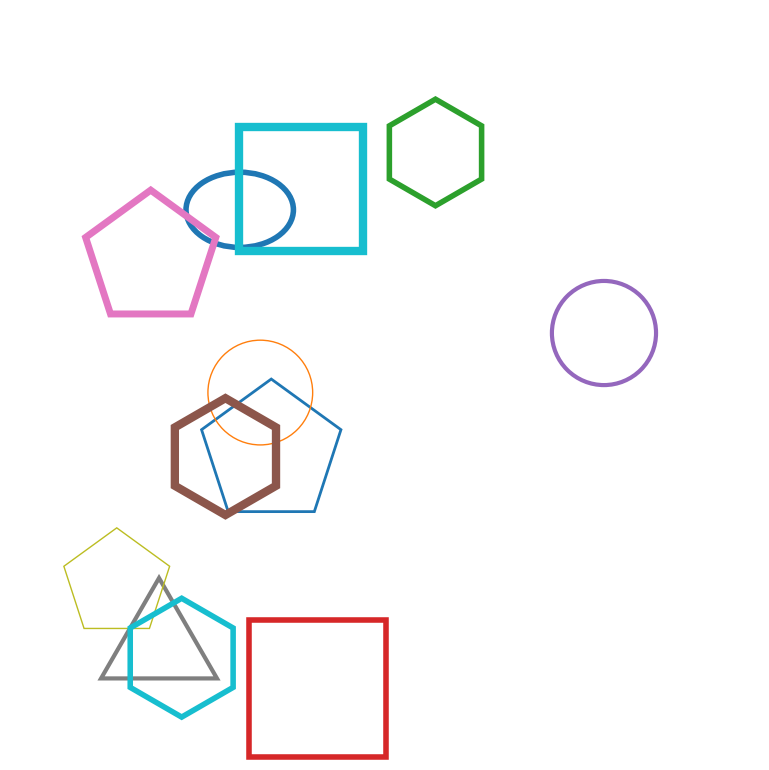[{"shape": "pentagon", "thickness": 1, "radius": 0.48, "center": [0.352, 0.413]}, {"shape": "oval", "thickness": 2, "radius": 0.35, "center": [0.311, 0.728]}, {"shape": "circle", "thickness": 0.5, "radius": 0.34, "center": [0.338, 0.49]}, {"shape": "hexagon", "thickness": 2, "radius": 0.35, "center": [0.566, 0.802]}, {"shape": "square", "thickness": 2, "radius": 0.44, "center": [0.412, 0.105]}, {"shape": "circle", "thickness": 1.5, "radius": 0.34, "center": [0.784, 0.568]}, {"shape": "hexagon", "thickness": 3, "radius": 0.38, "center": [0.293, 0.407]}, {"shape": "pentagon", "thickness": 2.5, "radius": 0.44, "center": [0.196, 0.664]}, {"shape": "triangle", "thickness": 1.5, "radius": 0.43, "center": [0.207, 0.162]}, {"shape": "pentagon", "thickness": 0.5, "radius": 0.36, "center": [0.152, 0.242]}, {"shape": "square", "thickness": 3, "radius": 0.4, "center": [0.391, 0.754]}, {"shape": "hexagon", "thickness": 2, "radius": 0.39, "center": [0.236, 0.146]}]